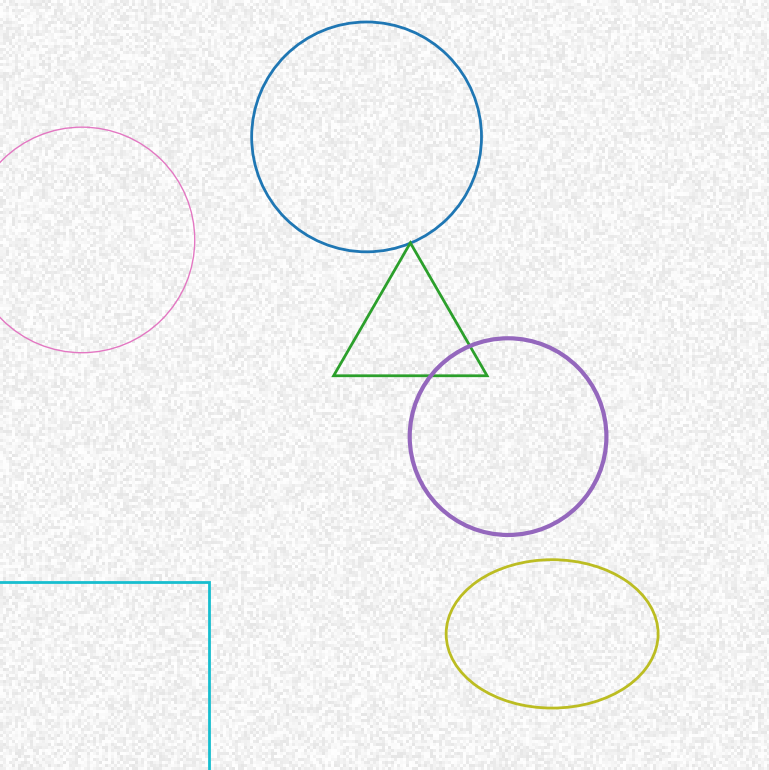[{"shape": "circle", "thickness": 1, "radius": 0.75, "center": [0.476, 0.822]}, {"shape": "triangle", "thickness": 1, "radius": 0.58, "center": [0.533, 0.57]}, {"shape": "circle", "thickness": 1.5, "radius": 0.64, "center": [0.66, 0.433]}, {"shape": "circle", "thickness": 0.5, "radius": 0.73, "center": [0.106, 0.688]}, {"shape": "oval", "thickness": 1, "radius": 0.69, "center": [0.717, 0.177]}, {"shape": "square", "thickness": 1, "radius": 0.7, "center": [0.132, 0.104]}]